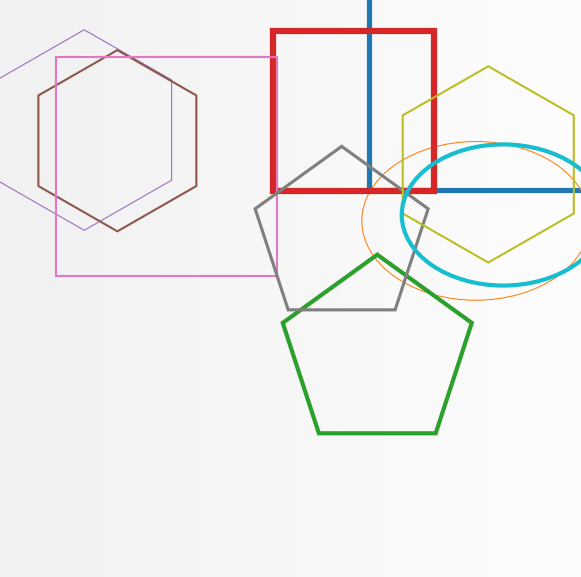[{"shape": "square", "thickness": 2.5, "radius": 0.98, "center": [0.833, 0.868]}, {"shape": "oval", "thickness": 0.5, "radius": 0.98, "center": [0.819, 0.617]}, {"shape": "pentagon", "thickness": 2, "radius": 0.85, "center": [0.649, 0.387]}, {"shape": "square", "thickness": 3, "radius": 0.69, "center": [0.608, 0.806]}, {"shape": "hexagon", "thickness": 0.5, "radius": 0.87, "center": [0.145, 0.774]}, {"shape": "hexagon", "thickness": 1, "radius": 0.78, "center": [0.202, 0.755]}, {"shape": "square", "thickness": 1, "radius": 0.95, "center": [0.287, 0.711]}, {"shape": "pentagon", "thickness": 1.5, "radius": 0.78, "center": [0.588, 0.589]}, {"shape": "hexagon", "thickness": 1, "radius": 0.85, "center": [0.84, 0.714]}, {"shape": "oval", "thickness": 2, "radius": 0.87, "center": [0.866, 0.627]}]